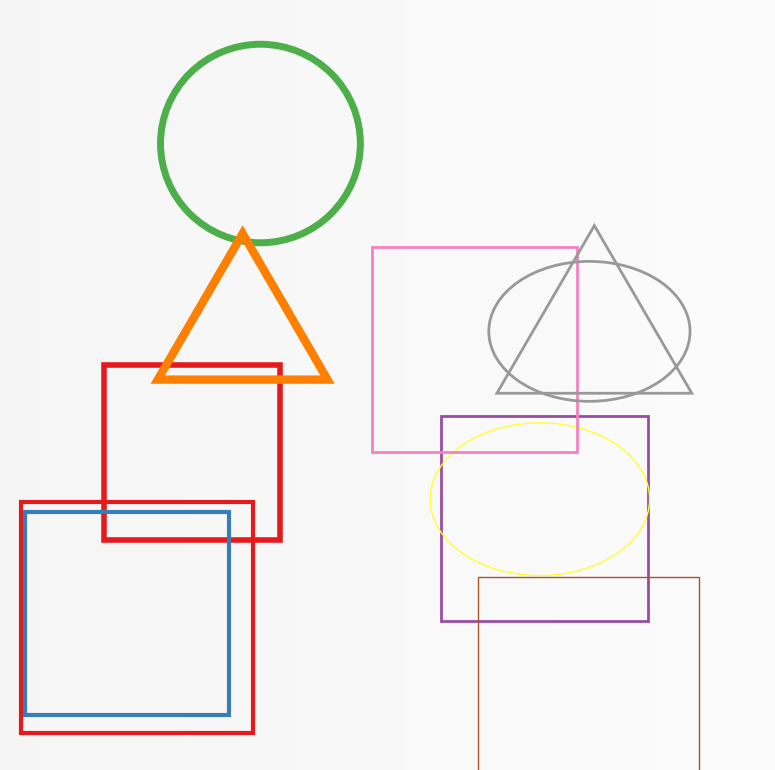[{"shape": "square", "thickness": 1.5, "radius": 0.75, "center": [0.177, 0.198]}, {"shape": "square", "thickness": 2, "radius": 0.57, "center": [0.248, 0.412]}, {"shape": "square", "thickness": 1.5, "radius": 0.66, "center": [0.164, 0.203]}, {"shape": "circle", "thickness": 2.5, "radius": 0.64, "center": [0.336, 0.814]}, {"shape": "square", "thickness": 1, "radius": 0.67, "center": [0.702, 0.327]}, {"shape": "triangle", "thickness": 3, "radius": 0.63, "center": [0.313, 0.57]}, {"shape": "oval", "thickness": 0.5, "radius": 0.71, "center": [0.697, 0.352]}, {"shape": "square", "thickness": 0.5, "radius": 0.71, "center": [0.759, 0.108]}, {"shape": "square", "thickness": 1, "radius": 0.66, "center": [0.612, 0.546]}, {"shape": "triangle", "thickness": 1, "radius": 0.73, "center": [0.767, 0.562]}, {"shape": "oval", "thickness": 1, "radius": 0.65, "center": [0.761, 0.57]}]